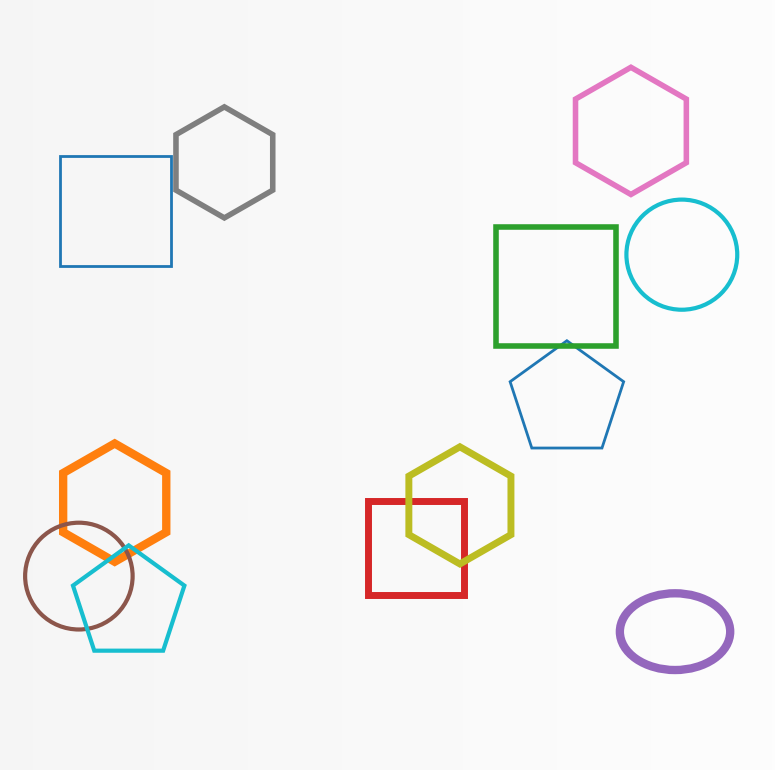[{"shape": "square", "thickness": 1, "radius": 0.36, "center": [0.149, 0.726]}, {"shape": "pentagon", "thickness": 1, "radius": 0.39, "center": [0.731, 0.48]}, {"shape": "hexagon", "thickness": 3, "radius": 0.38, "center": [0.148, 0.347]}, {"shape": "square", "thickness": 2, "radius": 0.39, "center": [0.718, 0.628]}, {"shape": "square", "thickness": 2.5, "radius": 0.31, "center": [0.537, 0.288]}, {"shape": "oval", "thickness": 3, "radius": 0.36, "center": [0.871, 0.18]}, {"shape": "circle", "thickness": 1.5, "radius": 0.35, "center": [0.102, 0.252]}, {"shape": "hexagon", "thickness": 2, "radius": 0.41, "center": [0.814, 0.83]}, {"shape": "hexagon", "thickness": 2, "radius": 0.36, "center": [0.289, 0.789]}, {"shape": "hexagon", "thickness": 2.5, "radius": 0.38, "center": [0.593, 0.344]}, {"shape": "circle", "thickness": 1.5, "radius": 0.36, "center": [0.88, 0.669]}, {"shape": "pentagon", "thickness": 1.5, "radius": 0.38, "center": [0.166, 0.216]}]